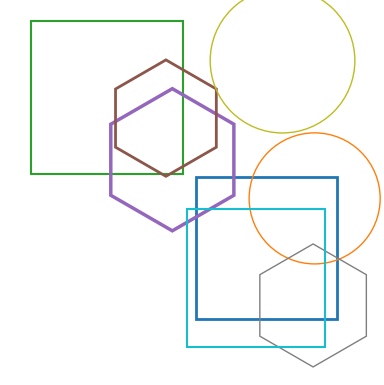[{"shape": "square", "thickness": 2, "radius": 0.92, "center": [0.692, 0.356]}, {"shape": "circle", "thickness": 1, "radius": 0.85, "center": [0.817, 0.485]}, {"shape": "square", "thickness": 1.5, "radius": 0.99, "center": [0.277, 0.747]}, {"shape": "hexagon", "thickness": 2.5, "radius": 0.92, "center": [0.448, 0.585]}, {"shape": "hexagon", "thickness": 2, "radius": 0.76, "center": [0.431, 0.693]}, {"shape": "hexagon", "thickness": 1, "radius": 0.8, "center": [0.813, 0.207]}, {"shape": "circle", "thickness": 1, "radius": 0.94, "center": [0.734, 0.843]}, {"shape": "square", "thickness": 1.5, "radius": 0.9, "center": [0.665, 0.278]}]